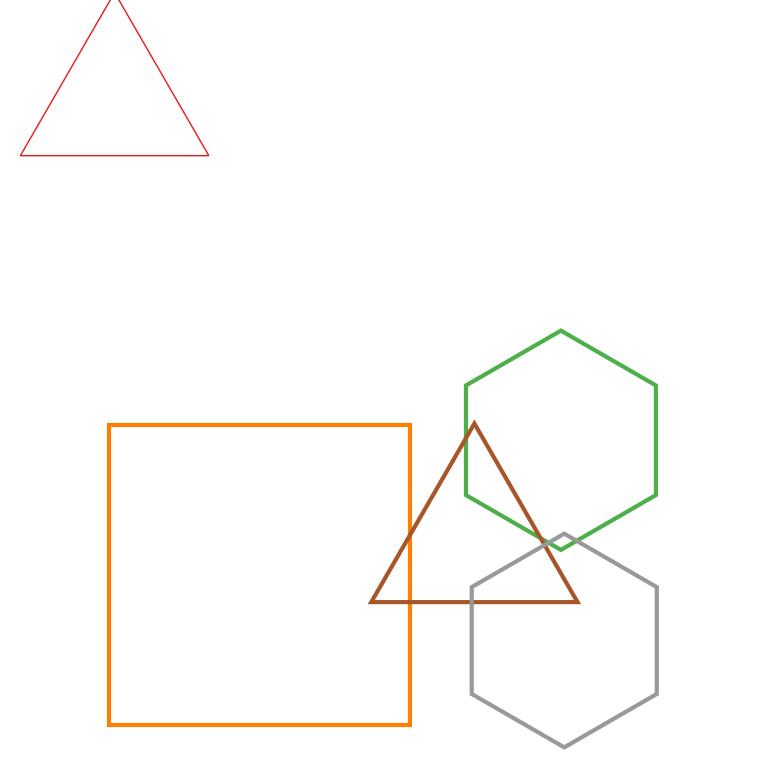[{"shape": "triangle", "thickness": 0.5, "radius": 0.71, "center": [0.149, 0.868]}, {"shape": "hexagon", "thickness": 1.5, "radius": 0.71, "center": [0.728, 0.428]}, {"shape": "square", "thickness": 1.5, "radius": 0.98, "center": [0.337, 0.253]}, {"shape": "triangle", "thickness": 1.5, "radius": 0.77, "center": [0.616, 0.295]}, {"shape": "hexagon", "thickness": 1.5, "radius": 0.69, "center": [0.733, 0.168]}]